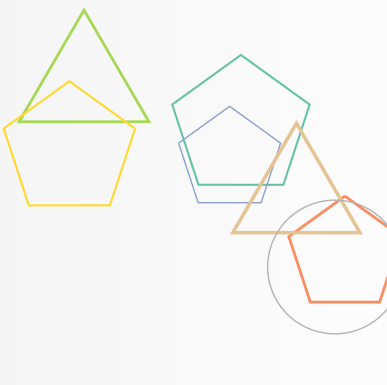[{"shape": "pentagon", "thickness": 1.5, "radius": 0.93, "center": [0.622, 0.671]}, {"shape": "pentagon", "thickness": 2, "radius": 0.76, "center": [0.89, 0.338]}, {"shape": "pentagon", "thickness": 1, "radius": 0.69, "center": [0.593, 0.585]}, {"shape": "triangle", "thickness": 2, "radius": 0.97, "center": [0.217, 0.78]}, {"shape": "pentagon", "thickness": 1.5, "radius": 0.89, "center": [0.179, 0.611]}, {"shape": "triangle", "thickness": 2.5, "radius": 0.95, "center": [0.765, 0.49]}, {"shape": "circle", "thickness": 1, "radius": 0.87, "center": [0.864, 0.307]}]